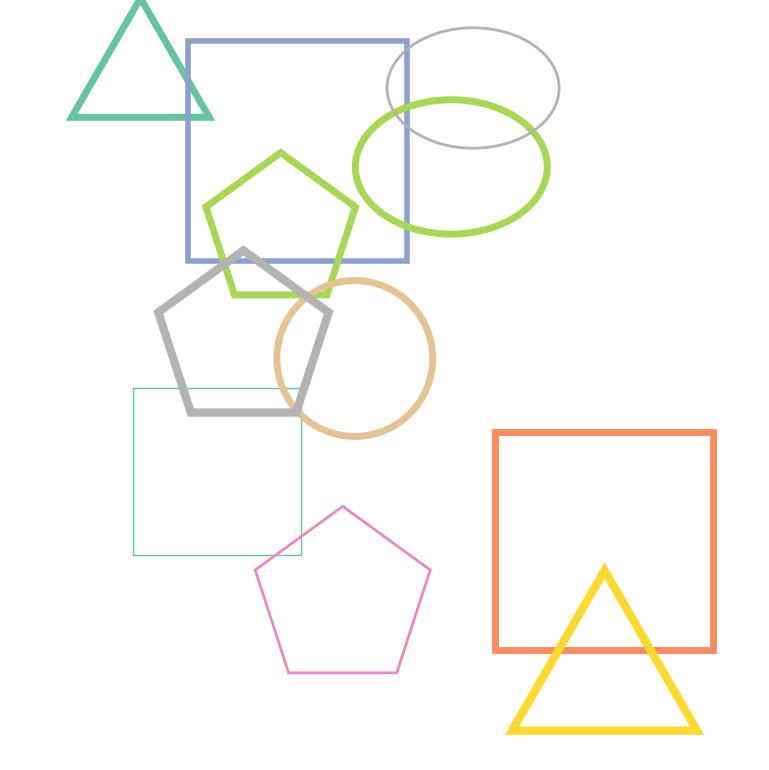[{"shape": "square", "thickness": 0.5, "radius": 0.54, "center": [0.282, 0.388]}, {"shape": "triangle", "thickness": 2.5, "radius": 0.52, "center": [0.182, 0.899]}, {"shape": "square", "thickness": 2.5, "radius": 0.71, "center": [0.785, 0.297]}, {"shape": "square", "thickness": 2, "radius": 0.71, "center": [0.386, 0.804]}, {"shape": "pentagon", "thickness": 1, "radius": 0.6, "center": [0.445, 0.223]}, {"shape": "pentagon", "thickness": 2.5, "radius": 0.51, "center": [0.365, 0.7]}, {"shape": "oval", "thickness": 2.5, "radius": 0.62, "center": [0.586, 0.783]}, {"shape": "triangle", "thickness": 3, "radius": 0.69, "center": [0.785, 0.12]}, {"shape": "circle", "thickness": 2.5, "radius": 0.51, "center": [0.461, 0.534]}, {"shape": "pentagon", "thickness": 3, "radius": 0.58, "center": [0.316, 0.558]}, {"shape": "oval", "thickness": 1, "radius": 0.56, "center": [0.614, 0.886]}]